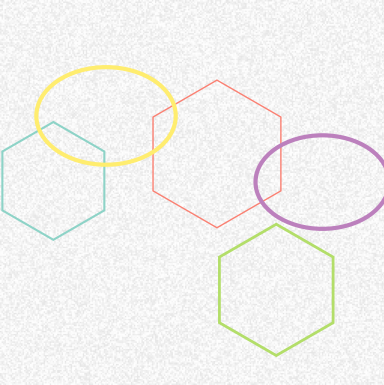[{"shape": "hexagon", "thickness": 1.5, "radius": 0.76, "center": [0.139, 0.53]}, {"shape": "hexagon", "thickness": 1, "radius": 0.96, "center": [0.564, 0.6]}, {"shape": "hexagon", "thickness": 2, "radius": 0.85, "center": [0.718, 0.247]}, {"shape": "oval", "thickness": 3, "radius": 0.87, "center": [0.837, 0.527]}, {"shape": "oval", "thickness": 3, "radius": 0.91, "center": [0.275, 0.699]}]